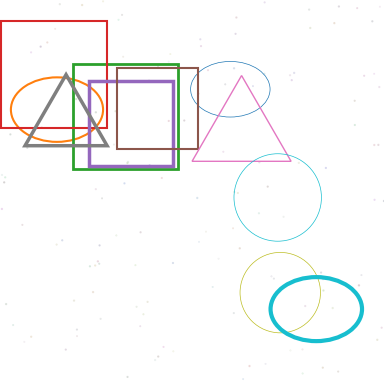[{"shape": "oval", "thickness": 0.5, "radius": 0.52, "center": [0.598, 0.768]}, {"shape": "oval", "thickness": 1.5, "radius": 0.6, "center": [0.148, 0.715]}, {"shape": "square", "thickness": 2, "radius": 0.68, "center": [0.326, 0.697]}, {"shape": "square", "thickness": 1.5, "radius": 0.69, "center": [0.141, 0.806]}, {"shape": "square", "thickness": 2.5, "radius": 0.55, "center": [0.34, 0.679]}, {"shape": "square", "thickness": 1.5, "radius": 0.53, "center": [0.41, 0.718]}, {"shape": "triangle", "thickness": 1, "radius": 0.74, "center": [0.627, 0.655]}, {"shape": "triangle", "thickness": 2.5, "radius": 0.62, "center": [0.172, 0.683]}, {"shape": "circle", "thickness": 0.5, "radius": 0.52, "center": [0.728, 0.24]}, {"shape": "oval", "thickness": 3, "radius": 0.59, "center": [0.822, 0.197]}, {"shape": "circle", "thickness": 0.5, "radius": 0.57, "center": [0.721, 0.487]}]